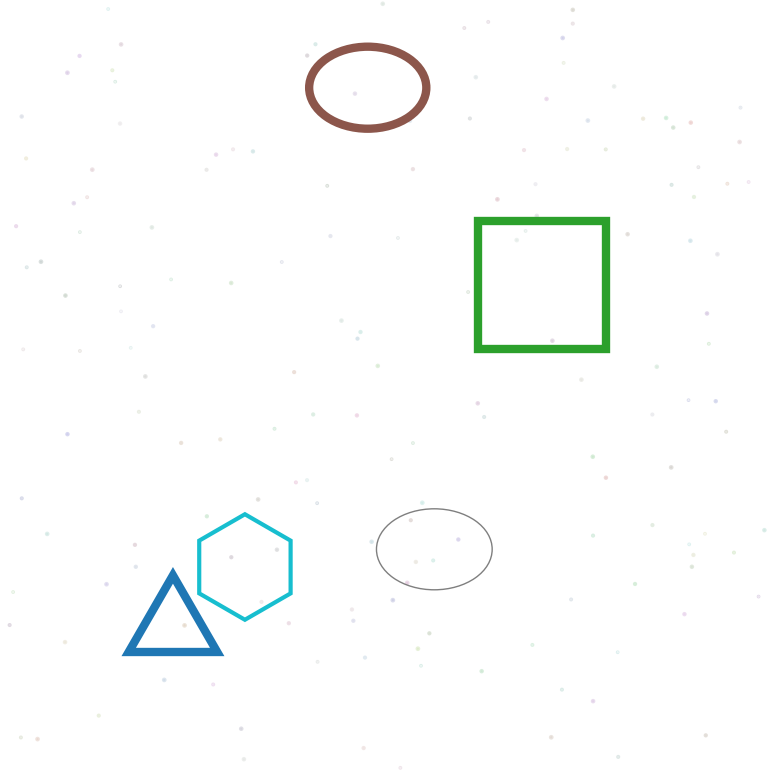[{"shape": "triangle", "thickness": 3, "radius": 0.33, "center": [0.225, 0.186]}, {"shape": "square", "thickness": 3, "radius": 0.41, "center": [0.704, 0.63]}, {"shape": "oval", "thickness": 3, "radius": 0.38, "center": [0.478, 0.886]}, {"shape": "oval", "thickness": 0.5, "radius": 0.38, "center": [0.564, 0.287]}, {"shape": "hexagon", "thickness": 1.5, "radius": 0.34, "center": [0.318, 0.264]}]